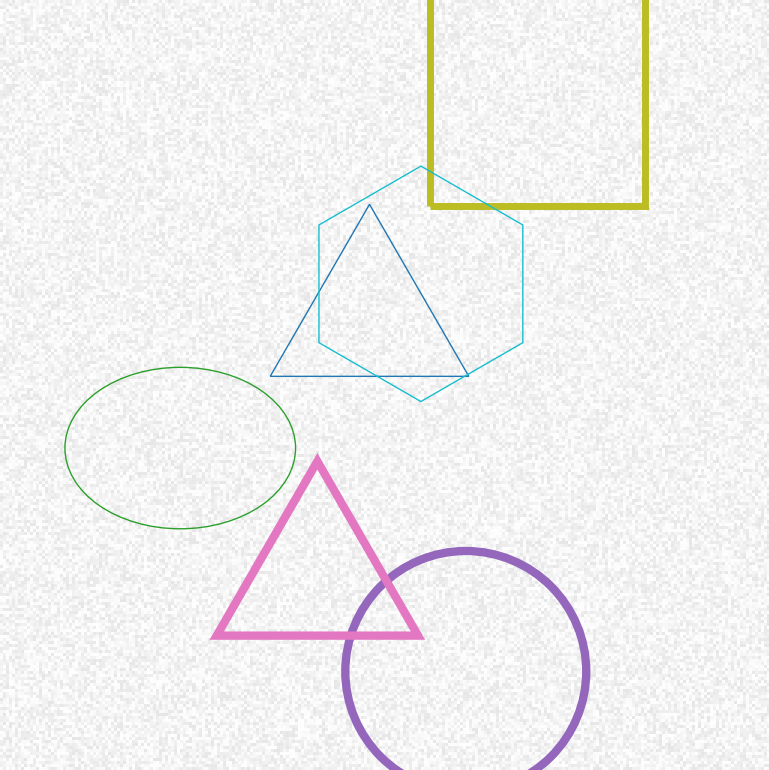[{"shape": "triangle", "thickness": 0.5, "radius": 0.74, "center": [0.48, 0.586]}, {"shape": "oval", "thickness": 0.5, "radius": 0.75, "center": [0.234, 0.418]}, {"shape": "circle", "thickness": 3, "radius": 0.78, "center": [0.605, 0.128]}, {"shape": "triangle", "thickness": 3, "radius": 0.75, "center": [0.412, 0.25]}, {"shape": "square", "thickness": 2.5, "radius": 0.7, "center": [0.698, 0.872]}, {"shape": "hexagon", "thickness": 0.5, "radius": 0.76, "center": [0.547, 0.631]}]